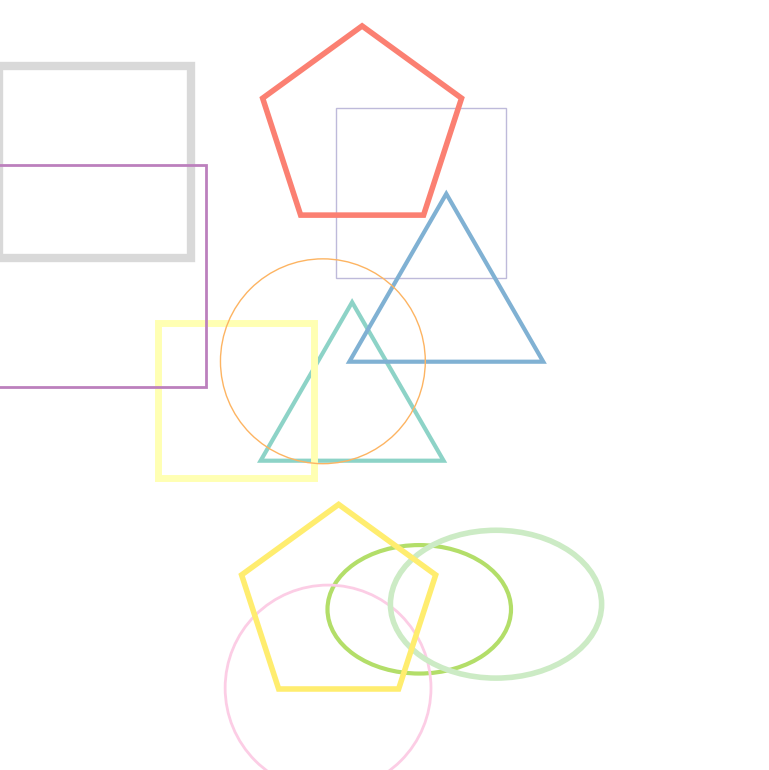[{"shape": "triangle", "thickness": 1.5, "radius": 0.69, "center": [0.457, 0.47]}, {"shape": "square", "thickness": 2.5, "radius": 0.51, "center": [0.307, 0.48]}, {"shape": "square", "thickness": 0.5, "radius": 0.55, "center": [0.546, 0.749]}, {"shape": "pentagon", "thickness": 2, "radius": 0.68, "center": [0.47, 0.831]}, {"shape": "triangle", "thickness": 1.5, "radius": 0.73, "center": [0.58, 0.603]}, {"shape": "circle", "thickness": 0.5, "radius": 0.67, "center": [0.419, 0.531]}, {"shape": "oval", "thickness": 1.5, "radius": 0.6, "center": [0.544, 0.209]}, {"shape": "circle", "thickness": 1, "radius": 0.67, "center": [0.426, 0.106]}, {"shape": "square", "thickness": 3, "radius": 0.62, "center": [0.124, 0.79]}, {"shape": "square", "thickness": 1, "radius": 0.72, "center": [0.123, 0.642]}, {"shape": "oval", "thickness": 2, "radius": 0.69, "center": [0.644, 0.215]}, {"shape": "pentagon", "thickness": 2, "radius": 0.66, "center": [0.44, 0.212]}]